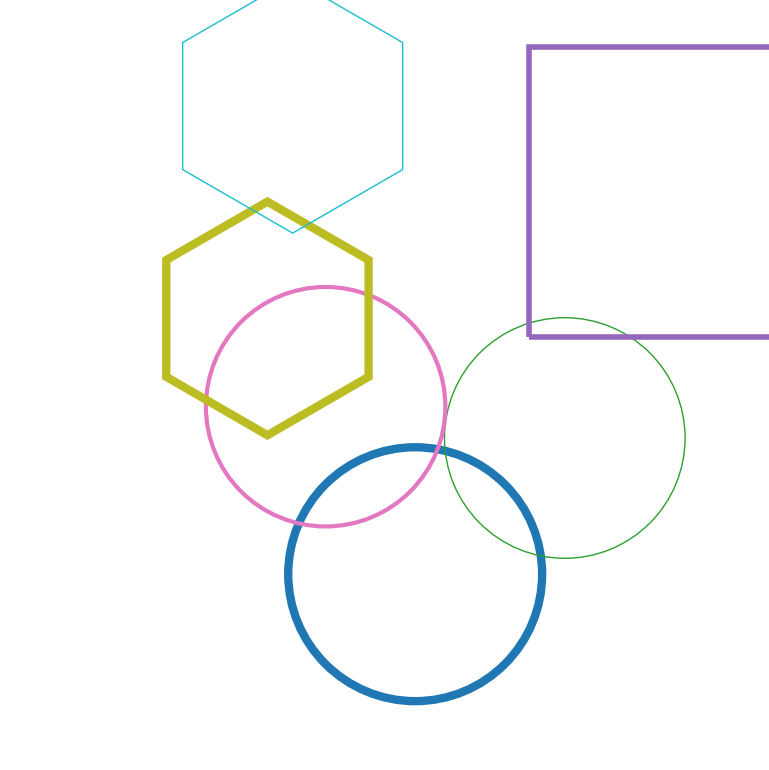[{"shape": "circle", "thickness": 3, "radius": 0.82, "center": [0.539, 0.254]}, {"shape": "circle", "thickness": 0.5, "radius": 0.78, "center": [0.733, 0.431]}, {"shape": "square", "thickness": 2, "radius": 0.94, "center": [0.875, 0.751]}, {"shape": "circle", "thickness": 1.5, "radius": 0.78, "center": [0.423, 0.472]}, {"shape": "hexagon", "thickness": 3, "radius": 0.76, "center": [0.347, 0.586]}, {"shape": "hexagon", "thickness": 0.5, "radius": 0.82, "center": [0.38, 0.862]}]